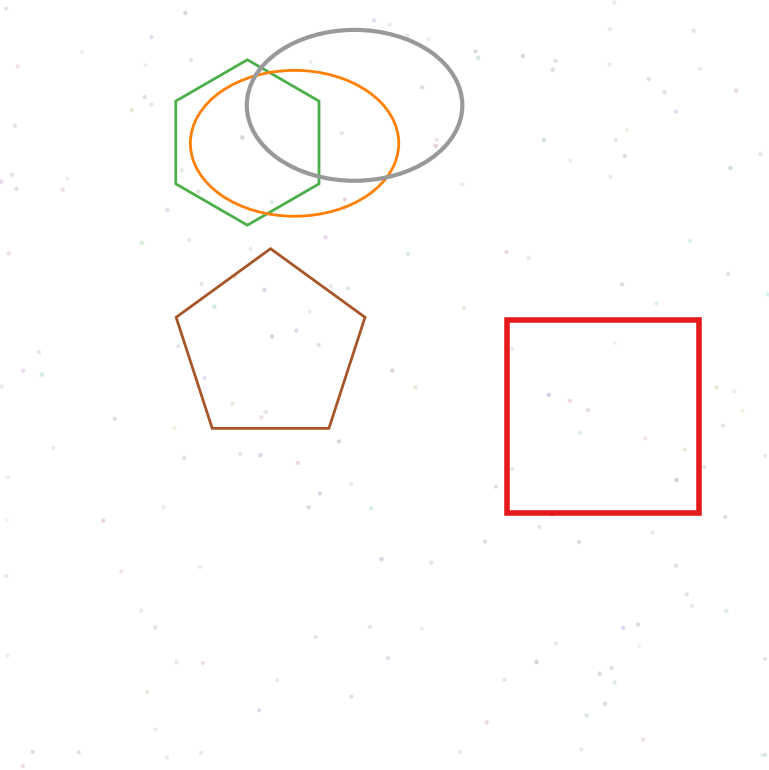[{"shape": "square", "thickness": 2, "radius": 0.62, "center": [0.783, 0.459]}, {"shape": "hexagon", "thickness": 1, "radius": 0.54, "center": [0.321, 0.815]}, {"shape": "oval", "thickness": 1, "radius": 0.68, "center": [0.383, 0.814]}, {"shape": "pentagon", "thickness": 1, "radius": 0.64, "center": [0.351, 0.548]}, {"shape": "oval", "thickness": 1.5, "radius": 0.7, "center": [0.46, 0.863]}]